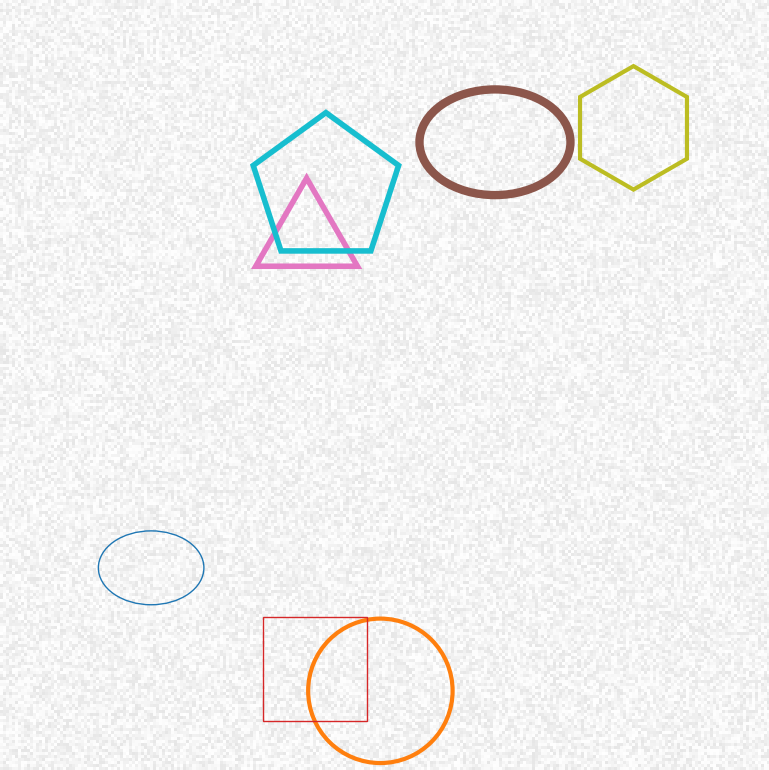[{"shape": "oval", "thickness": 0.5, "radius": 0.34, "center": [0.196, 0.263]}, {"shape": "circle", "thickness": 1.5, "radius": 0.47, "center": [0.494, 0.103]}, {"shape": "square", "thickness": 0.5, "radius": 0.34, "center": [0.409, 0.131]}, {"shape": "oval", "thickness": 3, "radius": 0.49, "center": [0.643, 0.815]}, {"shape": "triangle", "thickness": 2, "radius": 0.38, "center": [0.398, 0.692]}, {"shape": "hexagon", "thickness": 1.5, "radius": 0.4, "center": [0.823, 0.834]}, {"shape": "pentagon", "thickness": 2, "radius": 0.5, "center": [0.423, 0.754]}]